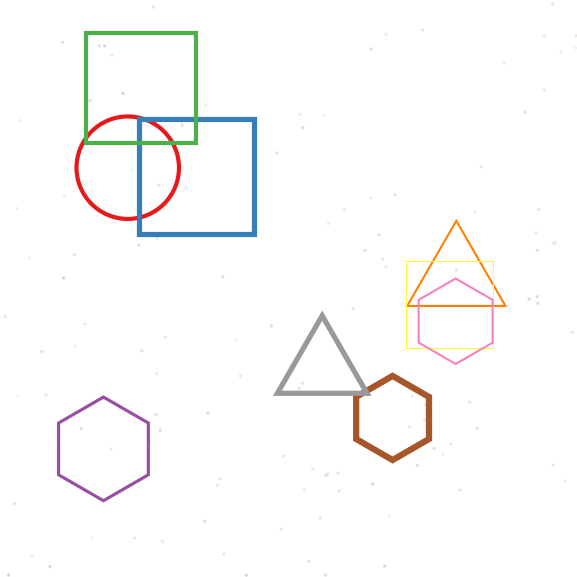[{"shape": "circle", "thickness": 2, "radius": 0.44, "center": [0.221, 0.709]}, {"shape": "square", "thickness": 2.5, "radius": 0.5, "center": [0.34, 0.693]}, {"shape": "square", "thickness": 2, "radius": 0.47, "center": [0.244, 0.847]}, {"shape": "hexagon", "thickness": 1.5, "radius": 0.45, "center": [0.179, 0.222]}, {"shape": "triangle", "thickness": 1, "radius": 0.49, "center": [0.79, 0.518]}, {"shape": "square", "thickness": 0.5, "radius": 0.38, "center": [0.778, 0.471]}, {"shape": "hexagon", "thickness": 3, "radius": 0.36, "center": [0.68, 0.275]}, {"shape": "hexagon", "thickness": 1, "radius": 0.37, "center": [0.789, 0.443]}, {"shape": "triangle", "thickness": 2.5, "radius": 0.45, "center": [0.558, 0.363]}]